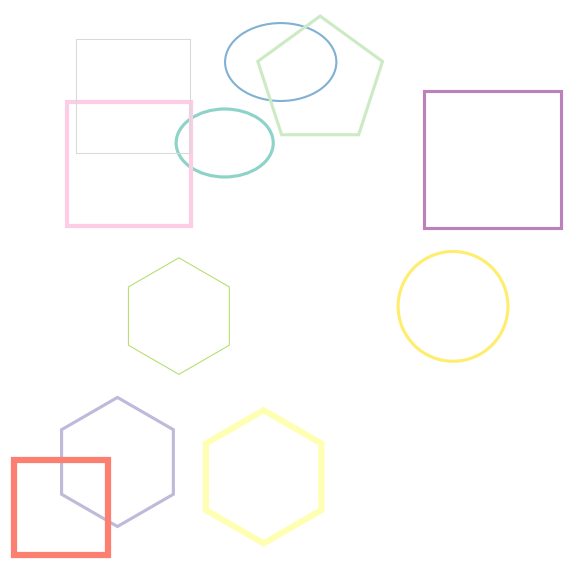[{"shape": "oval", "thickness": 1.5, "radius": 0.42, "center": [0.389, 0.752]}, {"shape": "hexagon", "thickness": 3, "radius": 0.58, "center": [0.456, 0.174]}, {"shape": "hexagon", "thickness": 1.5, "radius": 0.56, "center": [0.203, 0.199]}, {"shape": "square", "thickness": 3, "radius": 0.41, "center": [0.106, 0.12]}, {"shape": "oval", "thickness": 1, "radius": 0.48, "center": [0.486, 0.892]}, {"shape": "hexagon", "thickness": 0.5, "radius": 0.5, "center": [0.31, 0.452]}, {"shape": "square", "thickness": 2, "radius": 0.54, "center": [0.224, 0.714]}, {"shape": "square", "thickness": 0.5, "radius": 0.49, "center": [0.23, 0.833]}, {"shape": "square", "thickness": 1.5, "radius": 0.59, "center": [0.853, 0.723]}, {"shape": "pentagon", "thickness": 1.5, "radius": 0.57, "center": [0.554, 0.858]}, {"shape": "circle", "thickness": 1.5, "radius": 0.48, "center": [0.784, 0.469]}]